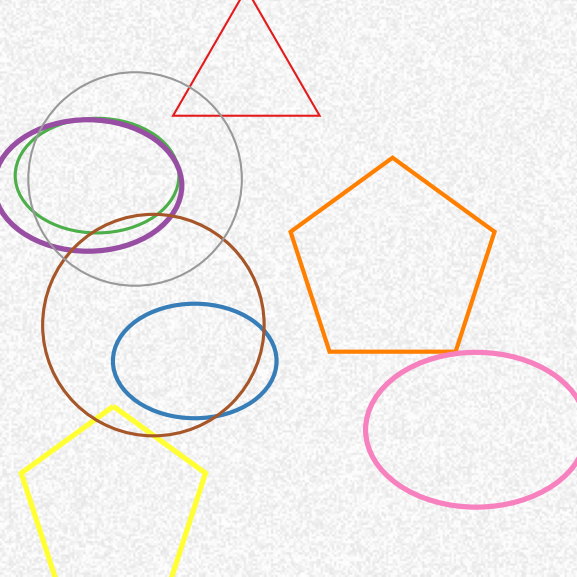[{"shape": "triangle", "thickness": 1, "radius": 0.73, "center": [0.427, 0.872]}, {"shape": "oval", "thickness": 2, "radius": 0.71, "center": [0.337, 0.374]}, {"shape": "oval", "thickness": 1.5, "radius": 0.71, "center": [0.168, 0.695]}, {"shape": "oval", "thickness": 2.5, "radius": 0.81, "center": [0.152, 0.678]}, {"shape": "pentagon", "thickness": 2, "radius": 0.93, "center": [0.68, 0.54]}, {"shape": "pentagon", "thickness": 2.5, "radius": 0.84, "center": [0.196, 0.128]}, {"shape": "circle", "thickness": 1.5, "radius": 0.96, "center": [0.266, 0.436]}, {"shape": "oval", "thickness": 2.5, "radius": 0.96, "center": [0.825, 0.255]}, {"shape": "circle", "thickness": 1, "radius": 0.92, "center": [0.234, 0.689]}]